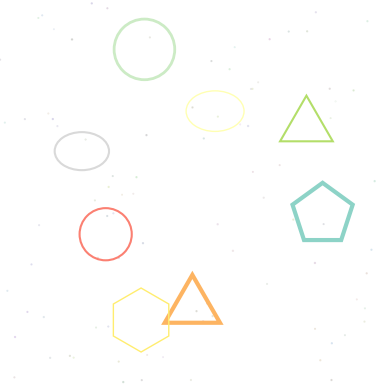[{"shape": "pentagon", "thickness": 3, "radius": 0.41, "center": [0.838, 0.443]}, {"shape": "oval", "thickness": 1, "radius": 0.38, "center": [0.559, 0.711]}, {"shape": "circle", "thickness": 1.5, "radius": 0.34, "center": [0.274, 0.392]}, {"shape": "triangle", "thickness": 3, "radius": 0.41, "center": [0.5, 0.203]}, {"shape": "triangle", "thickness": 1.5, "radius": 0.4, "center": [0.796, 0.672]}, {"shape": "oval", "thickness": 1.5, "radius": 0.35, "center": [0.213, 0.607]}, {"shape": "circle", "thickness": 2, "radius": 0.39, "center": [0.375, 0.872]}, {"shape": "hexagon", "thickness": 1, "radius": 0.42, "center": [0.366, 0.169]}]